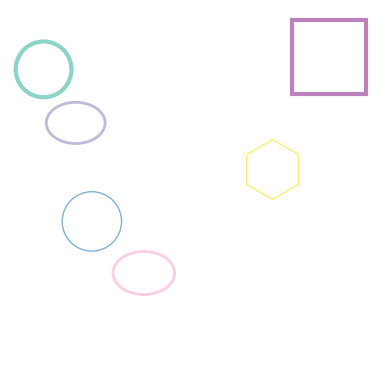[{"shape": "circle", "thickness": 3, "radius": 0.36, "center": [0.113, 0.82]}, {"shape": "oval", "thickness": 2, "radius": 0.38, "center": [0.197, 0.681]}, {"shape": "circle", "thickness": 1, "radius": 0.39, "center": [0.239, 0.425]}, {"shape": "oval", "thickness": 2, "radius": 0.4, "center": [0.374, 0.291]}, {"shape": "square", "thickness": 3, "radius": 0.48, "center": [0.854, 0.853]}, {"shape": "hexagon", "thickness": 1, "radius": 0.39, "center": [0.708, 0.56]}]